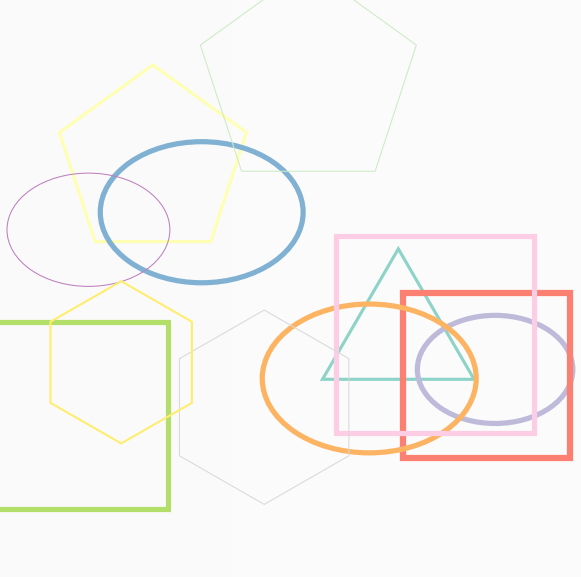[{"shape": "triangle", "thickness": 1.5, "radius": 0.75, "center": [0.685, 0.418]}, {"shape": "pentagon", "thickness": 1.5, "radius": 0.85, "center": [0.263, 0.718]}, {"shape": "oval", "thickness": 2.5, "radius": 0.67, "center": [0.852, 0.359]}, {"shape": "square", "thickness": 3, "radius": 0.72, "center": [0.837, 0.349]}, {"shape": "oval", "thickness": 2.5, "radius": 0.87, "center": [0.347, 0.632]}, {"shape": "oval", "thickness": 2.5, "radius": 0.92, "center": [0.635, 0.344]}, {"shape": "square", "thickness": 2.5, "radius": 0.81, "center": [0.127, 0.28]}, {"shape": "square", "thickness": 2.5, "radius": 0.85, "center": [0.749, 0.42]}, {"shape": "hexagon", "thickness": 0.5, "radius": 0.84, "center": [0.455, 0.294]}, {"shape": "oval", "thickness": 0.5, "radius": 0.7, "center": [0.152, 0.601]}, {"shape": "pentagon", "thickness": 0.5, "radius": 0.98, "center": [0.531, 0.861]}, {"shape": "hexagon", "thickness": 1, "radius": 0.7, "center": [0.208, 0.372]}]